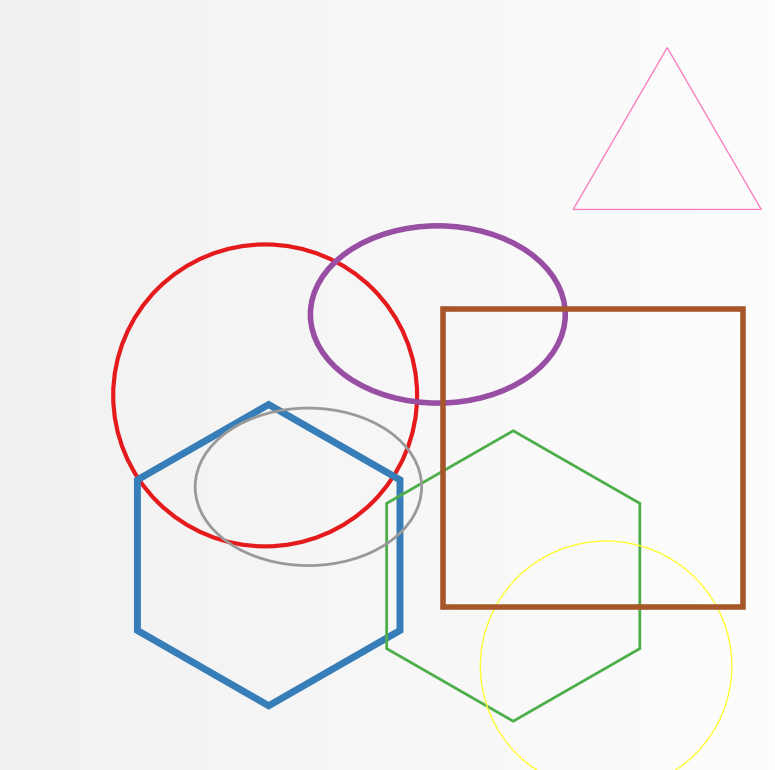[{"shape": "circle", "thickness": 1.5, "radius": 0.98, "center": [0.342, 0.486]}, {"shape": "hexagon", "thickness": 2.5, "radius": 0.98, "center": [0.347, 0.279]}, {"shape": "hexagon", "thickness": 1, "radius": 0.94, "center": [0.662, 0.252]}, {"shape": "oval", "thickness": 2, "radius": 0.82, "center": [0.565, 0.592]}, {"shape": "circle", "thickness": 0.5, "radius": 0.81, "center": [0.782, 0.135]}, {"shape": "square", "thickness": 2, "radius": 0.97, "center": [0.765, 0.405]}, {"shape": "triangle", "thickness": 0.5, "radius": 0.7, "center": [0.861, 0.798]}, {"shape": "oval", "thickness": 1, "radius": 0.73, "center": [0.398, 0.368]}]